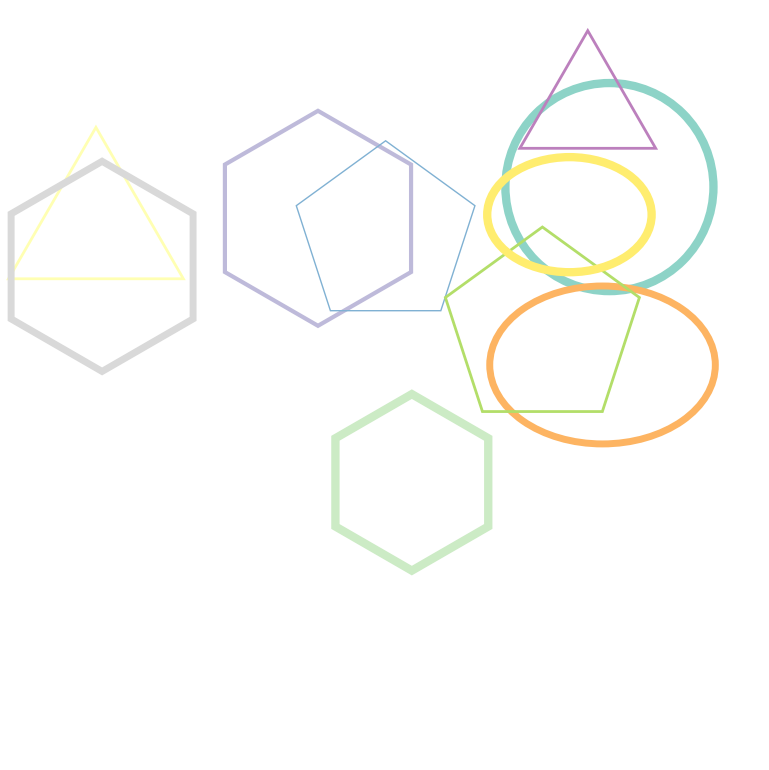[{"shape": "circle", "thickness": 3, "radius": 0.68, "center": [0.791, 0.757]}, {"shape": "triangle", "thickness": 1, "radius": 0.66, "center": [0.125, 0.704]}, {"shape": "hexagon", "thickness": 1.5, "radius": 0.7, "center": [0.413, 0.716]}, {"shape": "pentagon", "thickness": 0.5, "radius": 0.61, "center": [0.501, 0.695]}, {"shape": "oval", "thickness": 2.5, "radius": 0.73, "center": [0.783, 0.526]}, {"shape": "pentagon", "thickness": 1, "radius": 0.66, "center": [0.704, 0.573]}, {"shape": "hexagon", "thickness": 2.5, "radius": 0.68, "center": [0.133, 0.654]}, {"shape": "triangle", "thickness": 1, "radius": 0.51, "center": [0.763, 0.858]}, {"shape": "hexagon", "thickness": 3, "radius": 0.57, "center": [0.535, 0.374]}, {"shape": "oval", "thickness": 3, "radius": 0.53, "center": [0.74, 0.721]}]